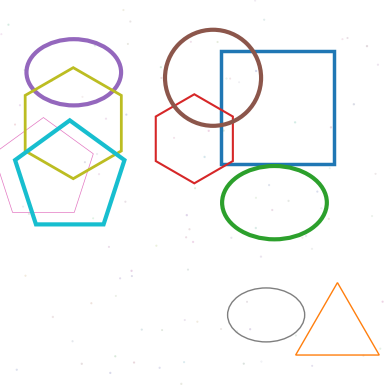[{"shape": "square", "thickness": 2.5, "radius": 0.73, "center": [0.721, 0.721]}, {"shape": "triangle", "thickness": 1, "radius": 0.63, "center": [0.876, 0.141]}, {"shape": "oval", "thickness": 3, "radius": 0.68, "center": [0.713, 0.474]}, {"shape": "hexagon", "thickness": 1.5, "radius": 0.58, "center": [0.505, 0.639]}, {"shape": "oval", "thickness": 3, "radius": 0.61, "center": [0.192, 0.812]}, {"shape": "circle", "thickness": 3, "radius": 0.62, "center": [0.553, 0.798]}, {"shape": "pentagon", "thickness": 0.5, "radius": 0.68, "center": [0.113, 0.558]}, {"shape": "oval", "thickness": 1, "radius": 0.5, "center": [0.691, 0.182]}, {"shape": "hexagon", "thickness": 2, "radius": 0.72, "center": [0.19, 0.68]}, {"shape": "pentagon", "thickness": 3, "radius": 0.75, "center": [0.181, 0.538]}]